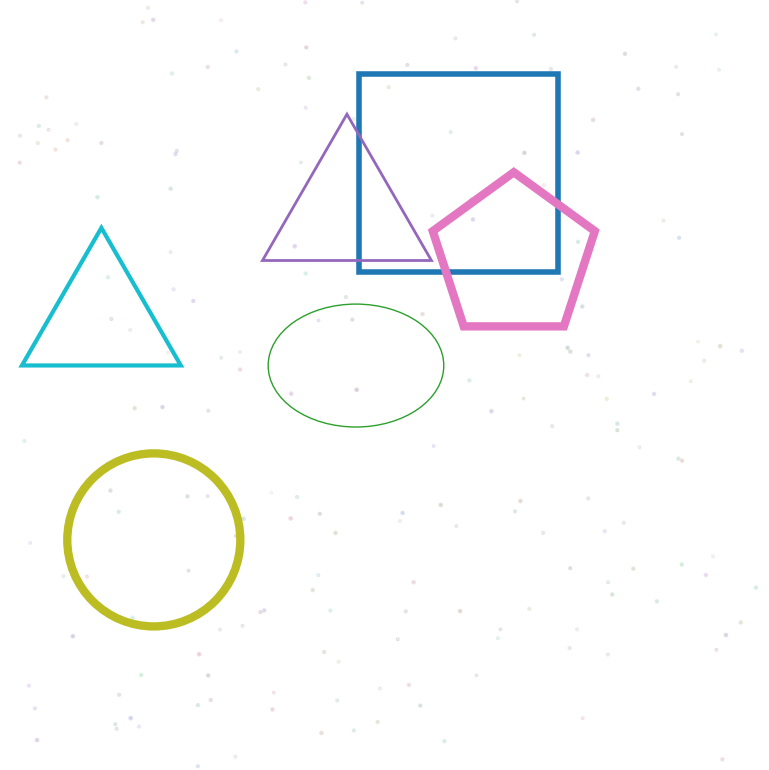[{"shape": "square", "thickness": 2, "radius": 0.64, "center": [0.595, 0.776]}, {"shape": "oval", "thickness": 0.5, "radius": 0.57, "center": [0.462, 0.525]}, {"shape": "triangle", "thickness": 1, "radius": 0.63, "center": [0.451, 0.725]}, {"shape": "pentagon", "thickness": 3, "radius": 0.55, "center": [0.667, 0.666]}, {"shape": "circle", "thickness": 3, "radius": 0.56, "center": [0.2, 0.299]}, {"shape": "triangle", "thickness": 1.5, "radius": 0.6, "center": [0.132, 0.585]}]